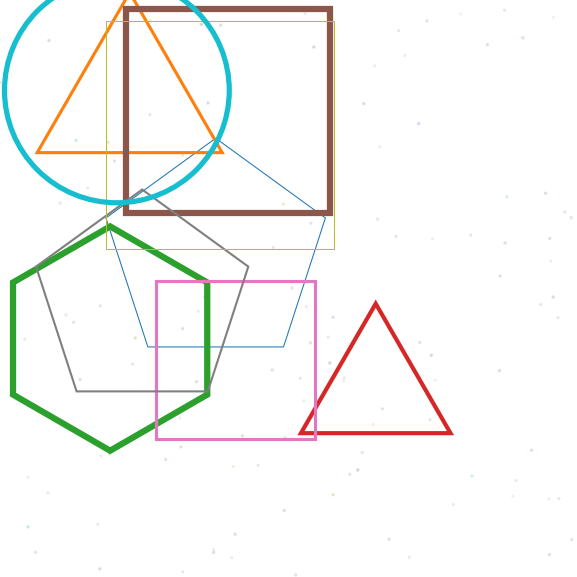[{"shape": "pentagon", "thickness": 0.5, "radius": 1.0, "center": [0.373, 0.56]}, {"shape": "triangle", "thickness": 1.5, "radius": 0.92, "center": [0.225, 0.827]}, {"shape": "hexagon", "thickness": 3, "radius": 0.97, "center": [0.191, 0.413]}, {"shape": "triangle", "thickness": 2, "radius": 0.75, "center": [0.651, 0.324]}, {"shape": "square", "thickness": 3, "radius": 0.88, "center": [0.395, 0.807]}, {"shape": "square", "thickness": 1.5, "radius": 0.69, "center": [0.408, 0.376]}, {"shape": "pentagon", "thickness": 1, "radius": 0.97, "center": [0.246, 0.478]}, {"shape": "square", "thickness": 0.5, "radius": 0.99, "center": [0.381, 0.766]}, {"shape": "circle", "thickness": 2.5, "radius": 0.97, "center": [0.202, 0.843]}]